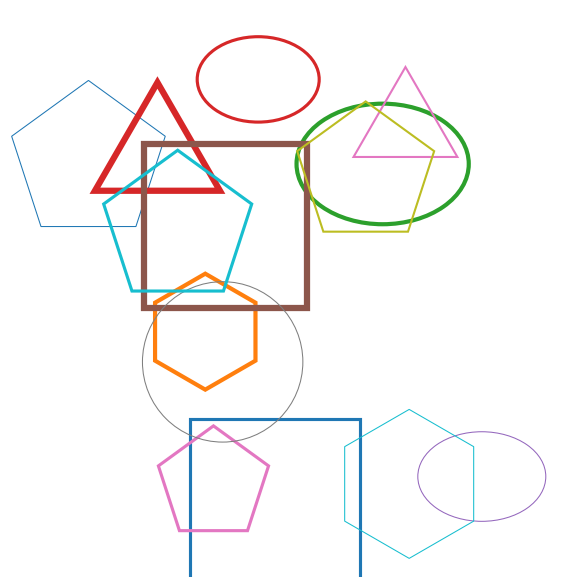[{"shape": "square", "thickness": 1.5, "radius": 0.74, "center": [0.476, 0.125]}, {"shape": "pentagon", "thickness": 0.5, "radius": 0.7, "center": [0.153, 0.72]}, {"shape": "hexagon", "thickness": 2, "radius": 0.5, "center": [0.355, 0.425]}, {"shape": "oval", "thickness": 2, "radius": 0.75, "center": [0.663, 0.715]}, {"shape": "oval", "thickness": 1.5, "radius": 0.53, "center": [0.447, 0.862]}, {"shape": "triangle", "thickness": 3, "radius": 0.62, "center": [0.273, 0.731]}, {"shape": "oval", "thickness": 0.5, "radius": 0.55, "center": [0.834, 0.174]}, {"shape": "square", "thickness": 3, "radius": 0.71, "center": [0.39, 0.607]}, {"shape": "triangle", "thickness": 1, "radius": 0.52, "center": [0.702, 0.779]}, {"shape": "pentagon", "thickness": 1.5, "radius": 0.5, "center": [0.37, 0.161]}, {"shape": "circle", "thickness": 0.5, "radius": 0.69, "center": [0.386, 0.372]}, {"shape": "pentagon", "thickness": 1, "radius": 0.62, "center": [0.633, 0.699]}, {"shape": "hexagon", "thickness": 0.5, "radius": 0.64, "center": [0.709, 0.161]}, {"shape": "pentagon", "thickness": 1.5, "radius": 0.67, "center": [0.308, 0.604]}]